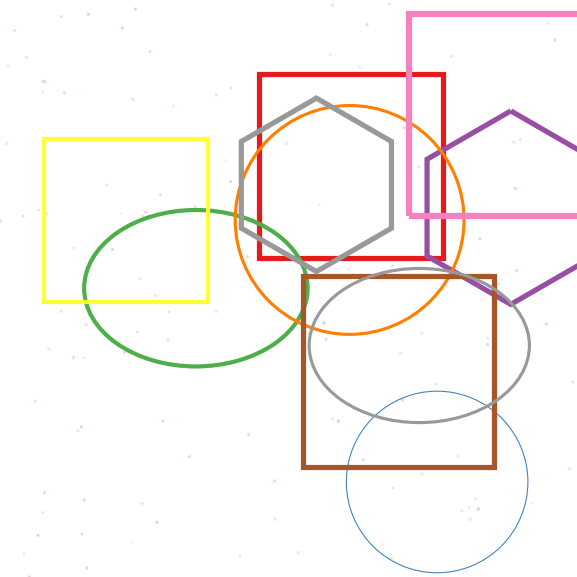[{"shape": "square", "thickness": 2.5, "radius": 0.8, "center": [0.607, 0.712]}, {"shape": "circle", "thickness": 0.5, "radius": 0.79, "center": [0.757, 0.165]}, {"shape": "oval", "thickness": 2, "radius": 0.97, "center": [0.339, 0.5]}, {"shape": "hexagon", "thickness": 2.5, "radius": 0.84, "center": [0.885, 0.64]}, {"shape": "circle", "thickness": 1.5, "radius": 0.99, "center": [0.605, 0.618]}, {"shape": "square", "thickness": 2, "radius": 0.71, "center": [0.218, 0.618]}, {"shape": "square", "thickness": 2.5, "radius": 0.83, "center": [0.69, 0.356]}, {"shape": "square", "thickness": 3, "radius": 0.88, "center": [0.883, 0.8]}, {"shape": "hexagon", "thickness": 2.5, "radius": 0.75, "center": [0.548, 0.679]}, {"shape": "oval", "thickness": 1.5, "radius": 0.95, "center": [0.726, 0.401]}]